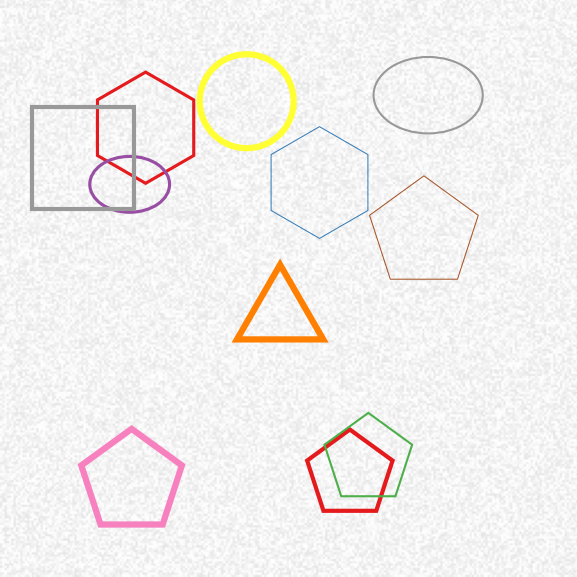[{"shape": "hexagon", "thickness": 1.5, "radius": 0.48, "center": [0.252, 0.778]}, {"shape": "pentagon", "thickness": 2, "radius": 0.39, "center": [0.606, 0.178]}, {"shape": "hexagon", "thickness": 0.5, "radius": 0.48, "center": [0.553, 0.683]}, {"shape": "pentagon", "thickness": 1, "radius": 0.4, "center": [0.638, 0.204]}, {"shape": "oval", "thickness": 1.5, "radius": 0.35, "center": [0.225, 0.68]}, {"shape": "triangle", "thickness": 3, "radius": 0.43, "center": [0.485, 0.455]}, {"shape": "circle", "thickness": 3, "radius": 0.41, "center": [0.427, 0.824]}, {"shape": "pentagon", "thickness": 0.5, "radius": 0.49, "center": [0.734, 0.596]}, {"shape": "pentagon", "thickness": 3, "radius": 0.46, "center": [0.228, 0.165]}, {"shape": "oval", "thickness": 1, "radius": 0.47, "center": [0.741, 0.834]}, {"shape": "square", "thickness": 2, "radius": 0.44, "center": [0.144, 0.725]}]